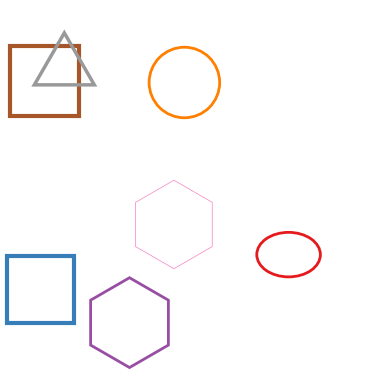[{"shape": "oval", "thickness": 2, "radius": 0.41, "center": [0.75, 0.339]}, {"shape": "square", "thickness": 3, "radius": 0.44, "center": [0.105, 0.248]}, {"shape": "hexagon", "thickness": 2, "radius": 0.58, "center": [0.336, 0.162]}, {"shape": "circle", "thickness": 2, "radius": 0.46, "center": [0.479, 0.786]}, {"shape": "square", "thickness": 3, "radius": 0.45, "center": [0.115, 0.79]}, {"shape": "hexagon", "thickness": 0.5, "radius": 0.57, "center": [0.452, 0.417]}, {"shape": "triangle", "thickness": 2.5, "radius": 0.45, "center": [0.167, 0.825]}]